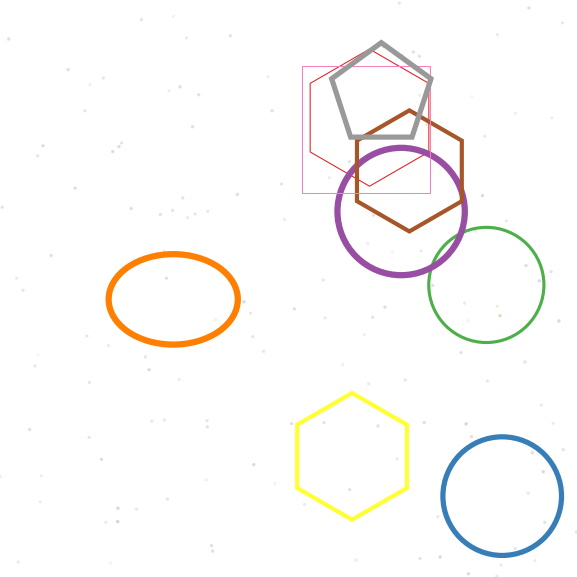[{"shape": "hexagon", "thickness": 0.5, "radius": 0.59, "center": [0.64, 0.795]}, {"shape": "circle", "thickness": 2.5, "radius": 0.51, "center": [0.87, 0.14]}, {"shape": "circle", "thickness": 1.5, "radius": 0.5, "center": [0.842, 0.506]}, {"shape": "circle", "thickness": 3, "radius": 0.55, "center": [0.695, 0.633]}, {"shape": "oval", "thickness": 3, "radius": 0.56, "center": [0.3, 0.481]}, {"shape": "hexagon", "thickness": 2, "radius": 0.55, "center": [0.61, 0.209]}, {"shape": "hexagon", "thickness": 2, "radius": 0.52, "center": [0.709, 0.703]}, {"shape": "square", "thickness": 0.5, "radius": 0.55, "center": [0.634, 0.775]}, {"shape": "pentagon", "thickness": 2.5, "radius": 0.45, "center": [0.66, 0.835]}]